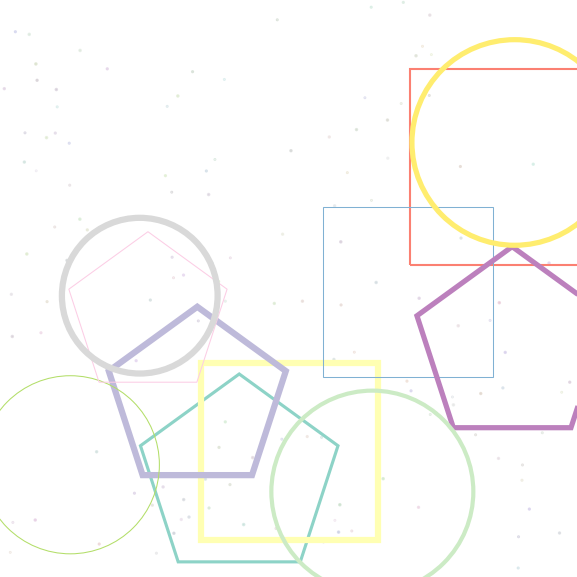[{"shape": "pentagon", "thickness": 1.5, "radius": 0.9, "center": [0.414, 0.172]}, {"shape": "square", "thickness": 3, "radius": 0.77, "center": [0.502, 0.218]}, {"shape": "pentagon", "thickness": 3, "radius": 0.81, "center": [0.342, 0.307]}, {"shape": "square", "thickness": 1, "radius": 0.85, "center": [0.88, 0.71]}, {"shape": "square", "thickness": 0.5, "radius": 0.74, "center": [0.707, 0.494]}, {"shape": "circle", "thickness": 0.5, "radius": 0.77, "center": [0.122, 0.194]}, {"shape": "pentagon", "thickness": 0.5, "radius": 0.72, "center": [0.256, 0.454]}, {"shape": "circle", "thickness": 3, "radius": 0.67, "center": [0.242, 0.487]}, {"shape": "pentagon", "thickness": 2.5, "radius": 0.87, "center": [0.887, 0.399]}, {"shape": "circle", "thickness": 2, "radius": 0.87, "center": [0.645, 0.148]}, {"shape": "circle", "thickness": 2.5, "radius": 0.89, "center": [0.891, 0.752]}]